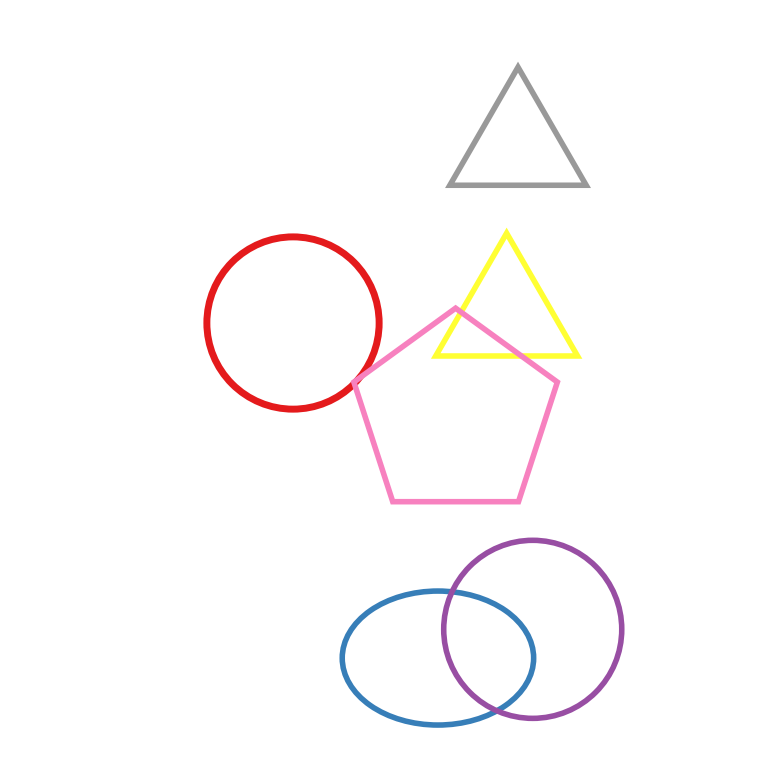[{"shape": "circle", "thickness": 2.5, "radius": 0.56, "center": [0.381, 0.58]}, {"shape": "oval", "thickness": 2, "radius": 0.62, "center": [0.569, 0.145]}, {"shape": "circle", "thickness": 2, "radius": 0.58, "center": [0.692, 0.183]}, {"shape": "triangle", "thickness": 2, "radius": 0.53, "center": [0.658, 0.591]}, {"shape": "pentagon", "thickness": 2, "radius": 0.69, "center": [0.592, 0.461]}, {"shape": "triangle", "thickness": 2, "radius": 0.51, "center": [0.673, 0.811]}]